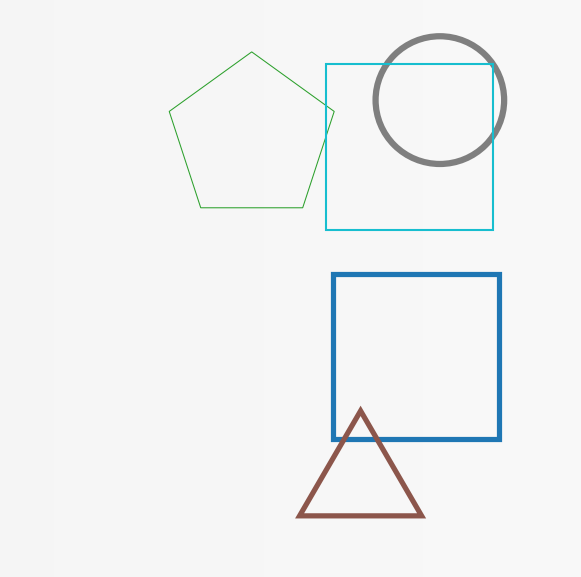[{"shape": "square", "thickness": 2.5, "radius": 0.71, "center": [0.716, 0.382]}, {"shape": "pentagon", "thickness": 0.5, "radius": 0.75, "center": [0.433, 0.76]}, {"shape": "triangle", "thickness": 2.5, "radius": 0.61, "center": [0.62, 0.166]}, {"shape": "circle", "thickness": 3, "radius": 0.55, "center": [0.757, 0.826]}, {"shape": "square", "thickness": 1, "radius": 0.72, "center": [0.704, 0.745]}]